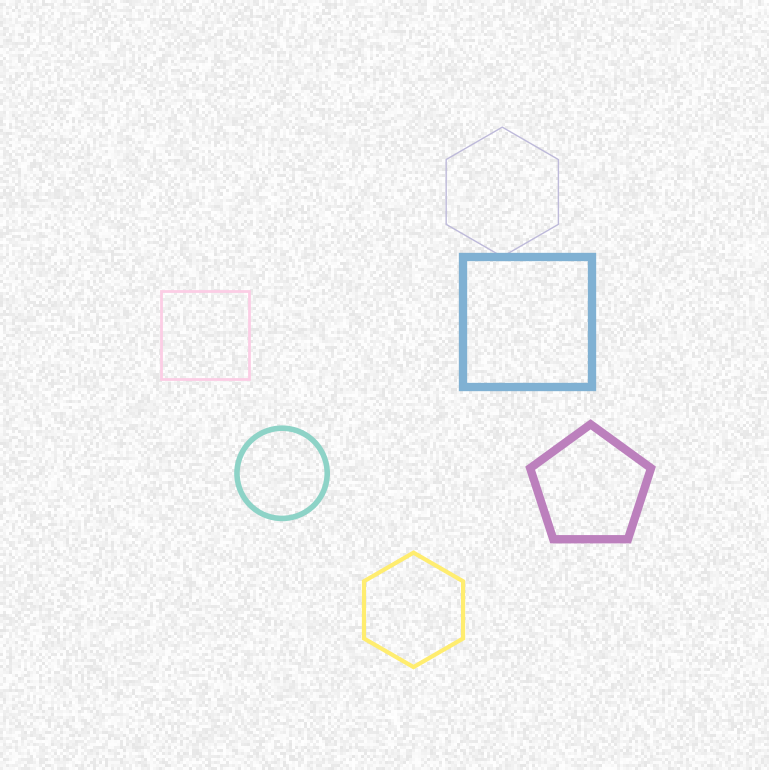[{"shape": "circle", "thickness": 2, "radius": 0.29, "center": [0.366, 0.385]}, {"shape": "hexagon", "thickness": 0.5, "radius": 0.42, "center": [0.652, 0.751]}, {"shape": "square", "thickness": 3, "radius": 0.42, "center": [0.685, 0.582]}, {"shape": "square", "thickness": 1, "radius": 0.29, "center": [0.266, 0.565]}, {"shape": "pentagon", "thickness": 3, "radius": 0.41, "center": [0.767, 0.366]}, {"shape": "hexagon", "thickness": 1.5, "radius": 0.37, "center": [0.537, 0.208]}]